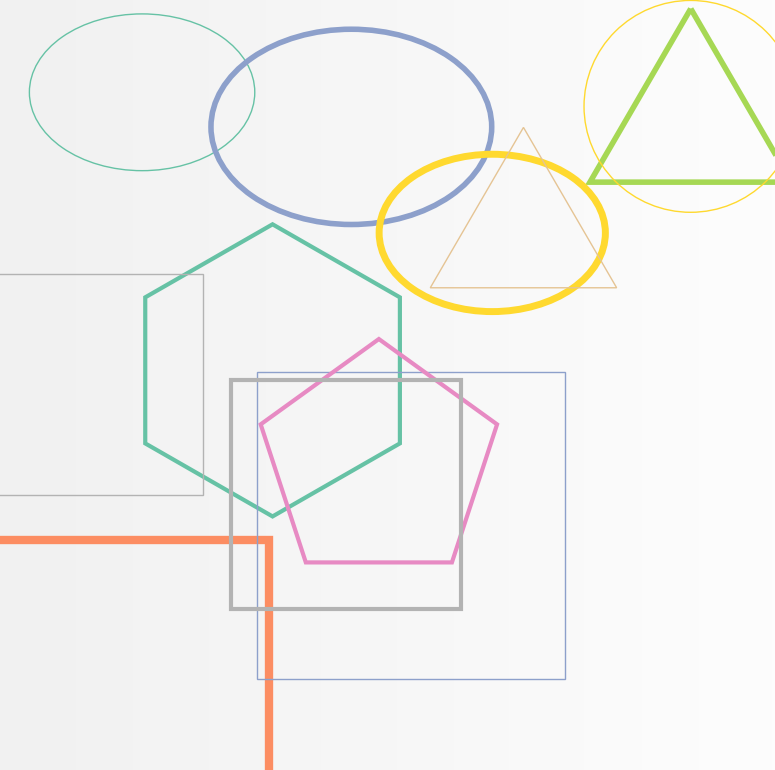[{"shape": "oval", "thickness": 0.5, "radius": 0.73, "center": [0.183, 0.88]}, {"shape": "hexagon", "thickness": 1.5, "radius": 0.95, "center": [0.352, 0.519]}, {"shape": "square", "thickness": 3, "radius": 0.94, "center": [0.159, 0.111]}, {"shape": "oval", "thickness": 2, "radius": 0.91, "center": [0.453, 0.835]}, {"shape": "square", "thickness": 0.5, "radius": 0.99, "center": [0.53, 0.318]}, {"shape": "pentagon", "thickness": 1.5, "radius": 0.8, "center": [0.489, 0.399]}, {"shape": "triangle", "thickness": 2, "radius": 0.75, "center": [0.891, 0.839]}, {"shape": "oval", "thickness": 2.5, "radius": 0.73, "center": [0.635, 0.698]}, {"shape": "circle", "thickness": 0.5, "radius": 0.69, "center": [0.891, 0.862]}, {"shape": "triangle", "thickness": 0.5, "radius": 0.69, "center": [0.675, 0.696]}, {"shape": "square", "thickness": 0.5, "radius": 0.72, "center": [0.118, 0.501]}, {"shape": "square", "thickness": 1.5, "radius": 0.74, "center": [0.447, 0.358]}]